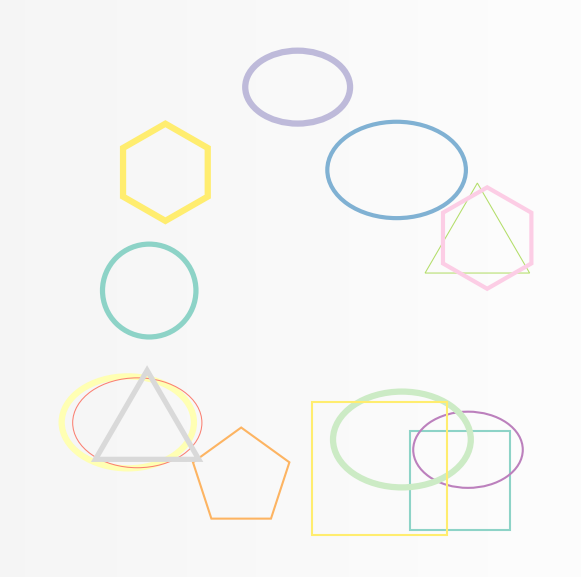[{"shape": "square", "thickness": 1, "radius": 0.43, "center": [0.791, 0.167]}, {"shape": "circle", "thickness": 2.5, "radius": 0.4, "center": [0.257, 0.496]}, {"shape": "oval", "thickness": 3, "radius": 0.57, "center": [0.22, 0.268]}, {"shape": "oval", "thickness": 3, "radius": 0.45, "center": [0.512, 0.848]}, {"shape": "oval", "thickness": 0.5, "radius": 0.56, "center": [0.236, 0.267]}, {"shape": "oval", "thickness": 2, "radius": 0.6, "center": [0.682, 0.705]}, {"shape": "pentagon", "thickness": 1, "radius": 0.44, "center": [0.415, 0.172]}, {"shape": "triangle", "thickness": 0.5, "radius": 0.52, "center": [0.821, 0.578]}, {"shape": "hexagon", "thickness": 2, "radius": 0.44, "center": [0.838, 0.587]}, {"shape": "triangle", "thickness": 2.5, "radius": 0.51, "center": [0.253, 0.255]}, {"shape": "oval", "thickness": 1, "radius": 0.47, "center": [0.805, 0.22]}, {"shape": "oval", "thickness": 3, "radius": 0.59, "center": [0.691, 0.238]}, {"shape": "square", "thickness": 1, "radius": 0.58, "center": [0.653, 0.188]}, {"shape": "hexagon", "thickness": 3, "radius": 0.42, "center": [0.285, 0.701]}]